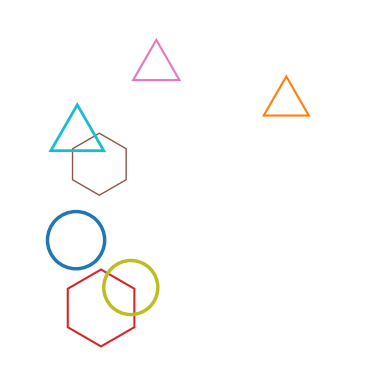[{"shape": "circle", "thickness": 2.5, "radius": 0.37, "center": [0.198, 0.376]}, {"shape": "triangle", "thickness": 1.5, "radius": 0.34, "center": [0.744, 0.734]}, {"shape": "hexagon", "thickness": 1.5, "radius": 0.5, "center": [0.262, 0.2]}, {"shape": "hexagon", "thickness": 1, "radius": 0.4, "center": [0.258, 0.573]}, {"shape": "triangle", "thickness": 1.5, "radius": 0.35, "center": [0.406, 0.827]}, {"shape": "circle", "thickness": 2.5, "radius": 0.35, "center": [0.34, 0.253]}, {"shape": "triangle", "thickness": 2, "radius": 0.4, "center": [0.201, 0.648]}]